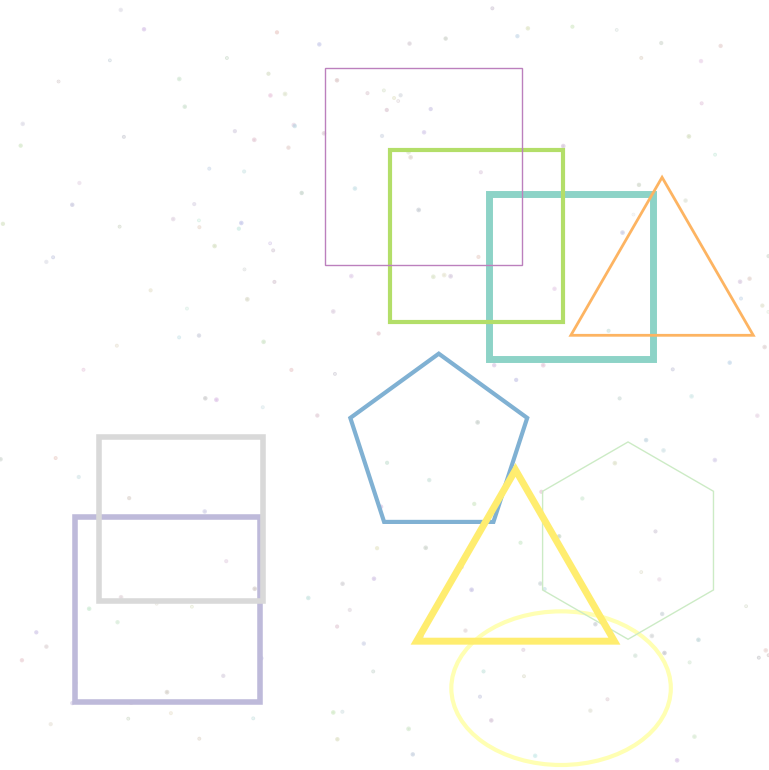[{"shape": "square", "thickness": 2.5, "radius": 0.53, "center": [0.742, 0.641]}, {"shape": "oval", "thickness": 1.5, "radius": 0.71, "center": [0.729, 0.106]}, {"shape": "square", "thickness": 2, "radius": 0.6, "center": [0.218, 0.209]}, {"shape": "pentagon", "thickness": 1.5, "radius": 0.6, "center": [0.57, 0.42]}, {"shape": "triangle", "thickness": 1, "radius": 0.68, "center": [0.86, 0.633]}, {"shape": "square", "thickness": 1.5, "radius": 0.56, "center": [0.619, 0.694]}, {"shape": "square", "thickness": 2, "radius": 0.53, "center": [0.235, 0.327]}, {"shape": "square", "thickness": 0.5, "radius": 0.64, "center": [0.55, 0.784]}, {"shape": "hexagon", "thickness": 0.5, "radius": 0.64, "center": [0.816, 0.298]}, {"shape": "triangle", "thickness": 2.5, "radius": 0.74, "center": [0.669, 0.241]}]